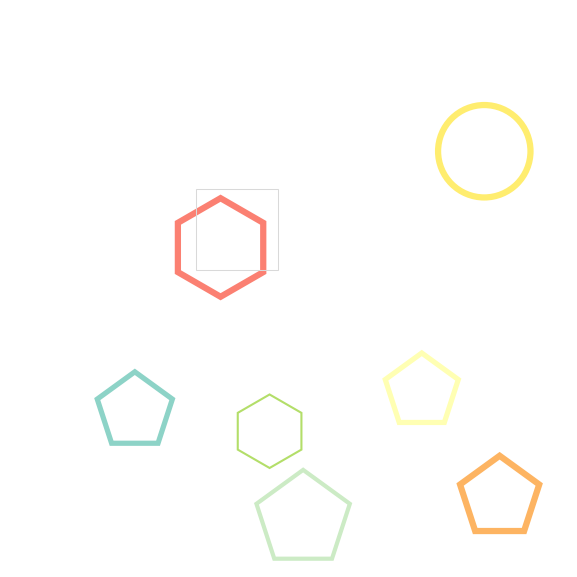[{"shape": "pentagon", "thickness": 2.5, "radius": 0.34, "center": [0.233, 0.287]}, {"shape": "pentagon", "thickness": 2.5, "radius": 0.33, "center": [0.73, 0.321]}, {"shape": "hexagon", "thickness": 3, "radius": 0.43, "center": [0.382, 0.571]}, {"shape": "pentagon", "thickness": 3, "radius": 0.36, "center": [0.865, 0.138]}, {"shape": "hexagon", "thickness": 1, "radius": 0.32, "center": [0.467, 0.252]}, {"shape": "square", "thickness": 0.5, "radius": 0.35, "center": [0.41, 0.602]}, {"shape": "pentagon", "thickness": 2, "radius": 0.43, "center": [0.525, 0.1]}, {"shape": "circle", "thickness": 3, "radius": 0.4, "center": [0.839, 0.737]}]